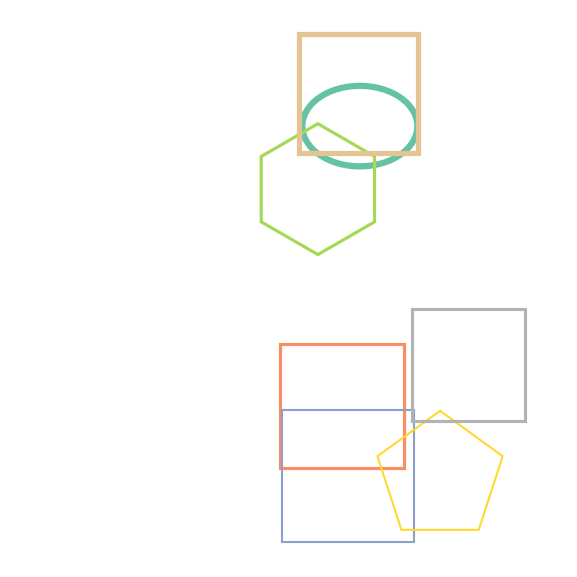[{"shape": "oval", "thickness": 3, "radius": 0.5, "center": [0.623, 0.781]}, {"shape": "square", "thickness": 1.5, "radius": 0.53, "center": [0.592, 0.296]}, {"shape": "square", "thickness": 1, "radius": 0.57, "center": [0.602, 0.175]}, {"shape": "hexagon", "thickness": 1.5, "radius": 0.57, "center": [0.55, 0.672]}, {"shape": "pentagon", "thickness": 1, "radius": 0.57, "center": [0.762, 0.174]}, {"shape": "square", "thickness": 2.5, "radius": 0.52, "center": [0.621, 0.837]}, {"shape": "square", "thickness": 1.5, "radius": 0.49, "center": [0.811, 0.367]}]